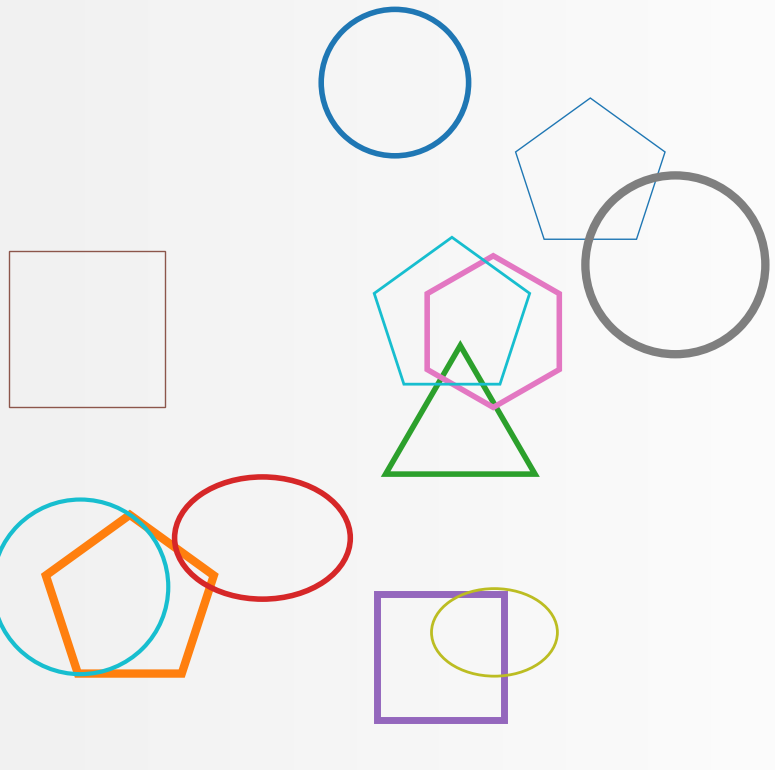[{"shape": "circle", "thickness": 2, "radius": 0.48, "center": [0.51, 0.893]}, {"shape": "pentagon", "thickness": 0.5, "radius": 0.51, "center": [0.762, 0.771]}, {"shape": "pentagon", "thickness": 3, "radius": 0.57, "center": [0.168, 0.217]}, {"shape": "triangle", "thickness": 2, "radius": 0.56, "center": [0.594, 0.44]}, {"shape": "oval", "thickness": 2, "radius": 0.57, "center": [0.339, 0.301]}, {"shape": "square", "thickness": 2.5, "radius": 0.41, "center": [0.568, 0.147]}, {"shape": "square", "thickness": 0.5, "radius": 0.5, "center": [0.112, 0.573]}, {"shape": "hexagon", "thickness": 2, "radius": 0.49, "center": [0.636, 0.569]}, {"shape": "circle", "thickness": 3, "radius": 0.58, "center": [0.871, 0.656]}, {"shape": "oval", "thickness": 1, "radius": 0.41, "center": [0.638, 0.179]}, {"shape": "pentagon", "thickness": 1, "radius": 0.53, "center": [0.583, 0.586]}, {"shape": "circle", "thickness": 1.5, "radius": 0.57, "center": [0.104, 0.238]}]